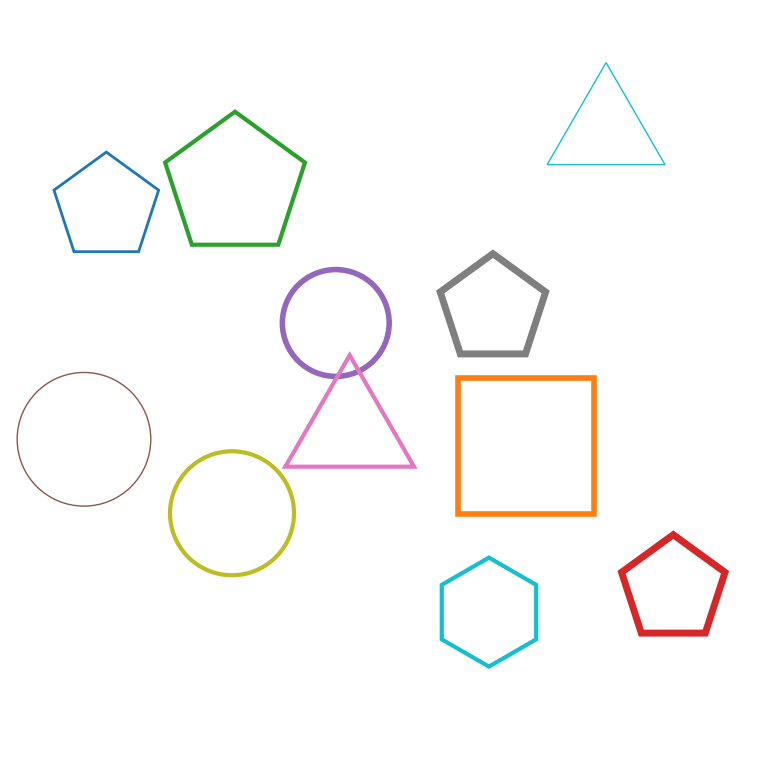[{"shape": "pentagon", "thickness": 1, "radius": 0.36, "center": [0.138, 0.731]}, {"shape": "square", "thickness": 2, "radius": 0.44, "center": [0.683, 0.42]}, {"shape": "pentagon", "thickness": 1.5, "radius": 0.48, "center": [0.305, 0.759]}, {"shape": "pentagon", "thickness": 2.5, "radius": 0.35, "center": [0.874, 0.235]}, {"shape": "circle", "thickness": 2, "radius": 0.35, "center": [0.436, 0.581]}, {"shape": "circle", "thickness": 0.5, "radius": 0.43, "center": [0.109, 0.429]}, {"shape": "triangle", "thickness": 1.5, "radius": 0.48, "center": [0.454, 0.442]}, {"shape": "pentagon", "thickness": 2.5, "radius": 0.36, "center": [0.64, 0.599]}, {"shape": "circle", "thickness": 1.5, "radius": 0.4, "center": [0.301, 0.333]}, {"shape": "hexagon", "thickness": 1.5, "radius": 0.35, "center": [0.635, 0.205]}, {"shape": "triangle", "thickness": 0.5, "radius": 0.44, "center": [0.787, 0.83]}]